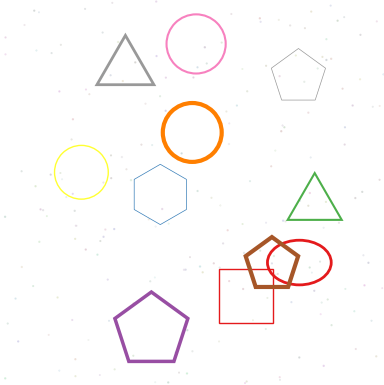[{"shape": "square", "thickness": 1, "radius": 0.35, "center": [0.64, 0.23]}, {"shape": "oval", "thickness": 2, "radius": 0.41, "center": [0.778, 0.318]}, {"shape": "hexagon", "thickness": 0.5, "radius": 0.39, "center": [0.416, 0.495]}, {"shape": "triangle", "thickness": 1.5, "radius": 0.41, "center": [0.817, 0.469]}, {"shape": "pentagon", "thickness": 2.5, "radius": 0.5, "center": [0.393, 0.142]}, {"shape": "circle", "thickness": 3, "radius": 0.38, "center": [0.499, 0.656]}, {"shape": "circle", "thickness": 1, "radius": 0.35, "center": [0.211, 0.553]}, {"shape": "pentagon", "thickness": 3, "radius": 0.36, "center": [0.706, 0.313]}, {"shape": "circle", "thickness": 1.5, "radius": 0.38, "center": [0.509, 0.886]}, {"shape": "pentagon", "thickness": 0.5, "radius": 0.37, "center": [0.775, 0.8]}, {"shape": "triangle", "thickness": 2, "radius": 0.43, "center": [0.326, 0.823]}]